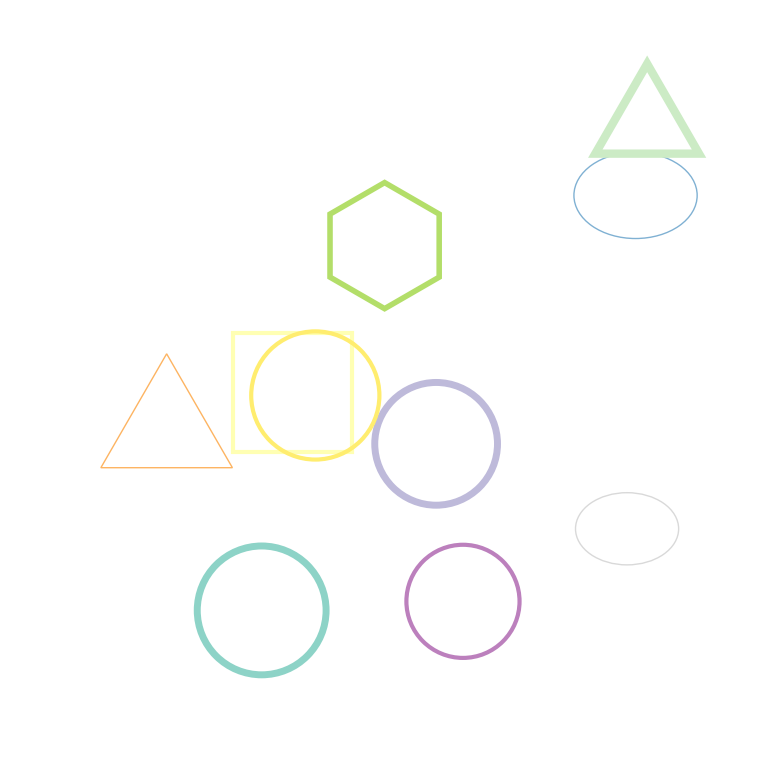[{"shape": "circle", "thickness": 2.5, "radius": 0.42, "center": [0.34, 0.207]}, {"shape": "square", "thickness": 1.5, "radius": 0.39, "center": [0.38, 0.49]}, {"shape": "circle", "thickness": 2.5, "radius": 0.4, "center": [0.566, 0.424]}, {"shape": "oval", "thickness": 0.5, "radius": 0.4, "center": [0.825, 0.746]}, {"shape": "triangle", "thickness": 0.5, "radius": 0.49, "center": [0.216, 0.442]}, {"shape": "hexagon", "thickness": 2, "radius": 0.41, "center": [0.499, 0.681]}, {"shape": "oval", "thickness": 0.5, "radius": 0.33, "center": [0.814, 0.313]}, {"shape": "circle", "thickness": 1.5, "radius": 0.37, "center": [0.601, 0.219]}, {"shape": "triangle", "thickness": 3, "radius": 0.39, "center": [0.84, 0.839]}, {"shape": "circle", "thickness": 1.5, "radius": 0.42, "center": [0.409, 0.486]}]